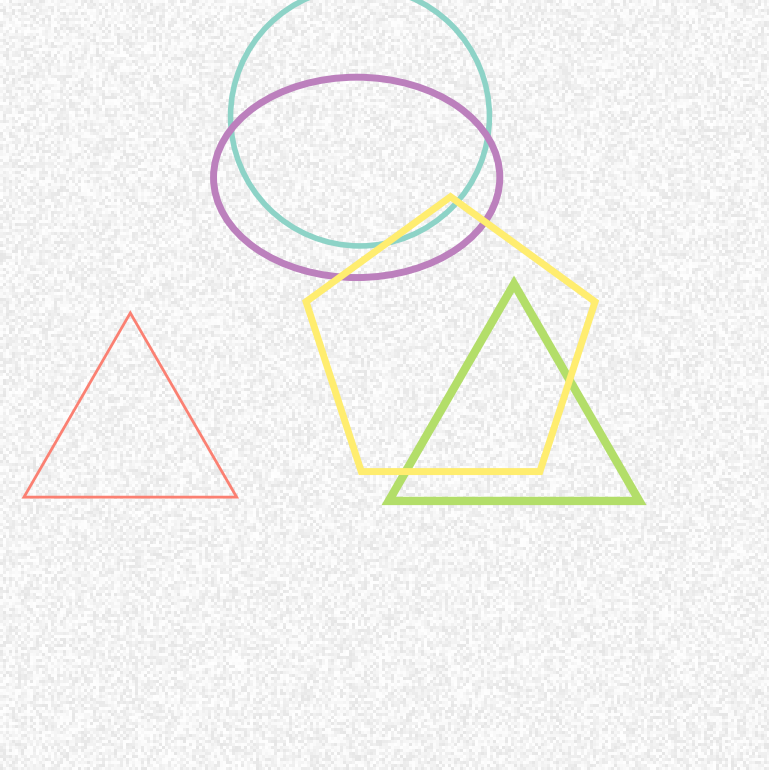[{"shape": "circle", "thickness": 2, "radius": 0.84, "center": [0.468, 0.849]}, {"shape": "triangle", "thickness": 1, "radius": 0.8, "center": [0.169, 0.434]}, {"shape": "triangle", "thickness": 3, "radius": 0.94, "center": [0.668, 0.443]}, {"shape": "oval", "thickness": 2.5, "radius": 0.93, "center": [0.463, 0.77]}, {"shape": "pentagon", "thickness": 2.5, "radius": 0.99, "center": [0.585, 0.547]}]